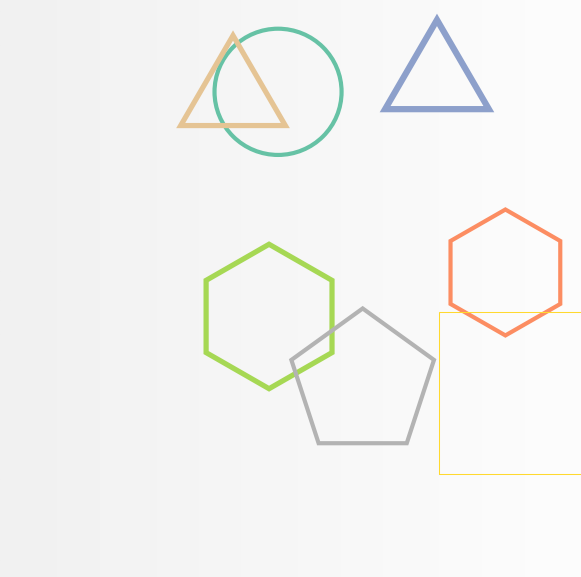[{"shape": "circle", "thickness": 2, "radius": 0.55, "center": [0.478, 0.84]}, {"shape": "hexagon", "thickness": 2, "radius": 0.55, "center": [0.87, 0.527]}, {"shape": "triangle", "thickness": 3, "radius": 0.52, "center": [0.752, 0.862]}, {"shape": "hexagon", "thickness": 2.5, "radius": 0.63, "center": [0.463, 0.451]}, {"shape": "square", "thickness": 0.5, "radius": 0.7, "center": [0.896, 0.319]}, {"shape": "triangle", "thickness": 2.5, "radius": 0.52, "center": [0.401, 0.834]}, {"shape": "pentagon", "thickness": 2, "radius": 0.64, "center": [0.624, 0.336]}]